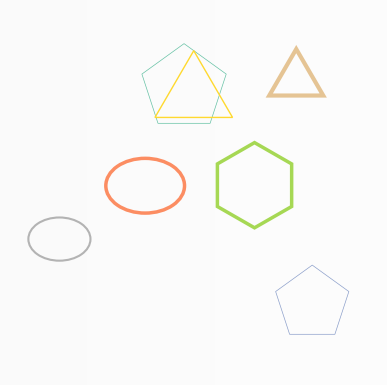[{"shape": "pentagon", "thickness": 0.5, "radius": 0.57, "center": [0.475, 0.772]}, {"shape": "oval", "thickness": 2.5, "radius": 0.51, "center": [0.375, 0.518]}, {"shape": "pentagon", "thickness": 0.5, "radius": 0.5, "center": [0.806, 0.212]}, {"shape": "hexagon", "thickness": 2.5, "radius": 0.55, "center": [0.657, 0.519]}, {"shape": "triangle", "thickness": 1, "radius": 0.58, "center": [0.5, 0.753]}, {"shape": "triangle", "thickness": 3, "radius": 0.4, "center": [0.765, 0.792]}, {"shape": "oval", "thickness": 1.5, "radius": 0.4, "center": [0.153, 0.379]}]